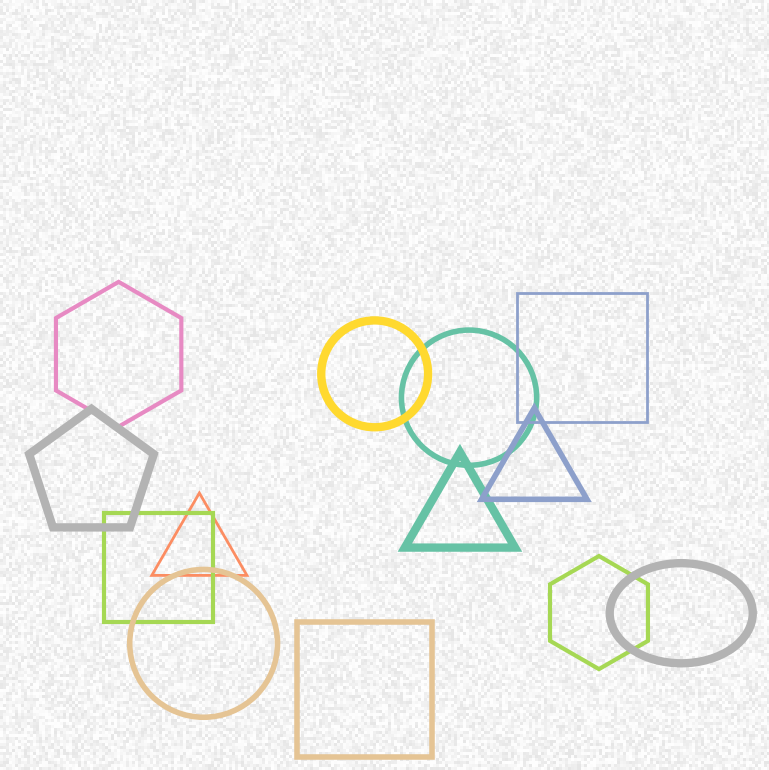[{"shape": "circle", "thickness": 2, "radius": 0.44, "center": [0.609, 0.484]}, {"shape": "triangle", "thickness": 3, "radius": 0.41, "center": [0.597, 0.33]}, {"shape": "triangle", "thickness": 1, "radius": 0.36, "center": [0.259, 0.288]}, {"shape": "triangle", "thickness": 2, "radius": 0.4, "center": [0.694, 0.391]}, {"shape": "square", "thickness": 1, "radius": 0.42, "center": [0.756, 0.536]}, {"shape": "hexagon", "thickness": 1.5, "radius": 0.47, "center": [0.154, 0.54]}, {"shape": "square", "thickness": 1.5, "radius": 0.35, "center": [0.206, 0.262]}, {"shape": "hexagon", "thickness": 1.5, "radius": 0.37, "center": [0.778, 0.204]}, {"shape": "circle", "thickness": 3, "radius": 0.35, "center": [0.487, 0.514]}, {"shape": "square", "thickness": 2, "radius": 0.44, "center": [0.474, 0.105]}, {"shape": "circle", "thickness": 2, "radius": 0.48, "center": [0.264, 0.164]}, {"shape": "pentagon", "thickness": 3, "radius": 0.43, "center": [0.119, 0.384]}, {"shape": "oval", "thickness": 3, "radius": 0.46, "center": [0.885, 0.204]}]